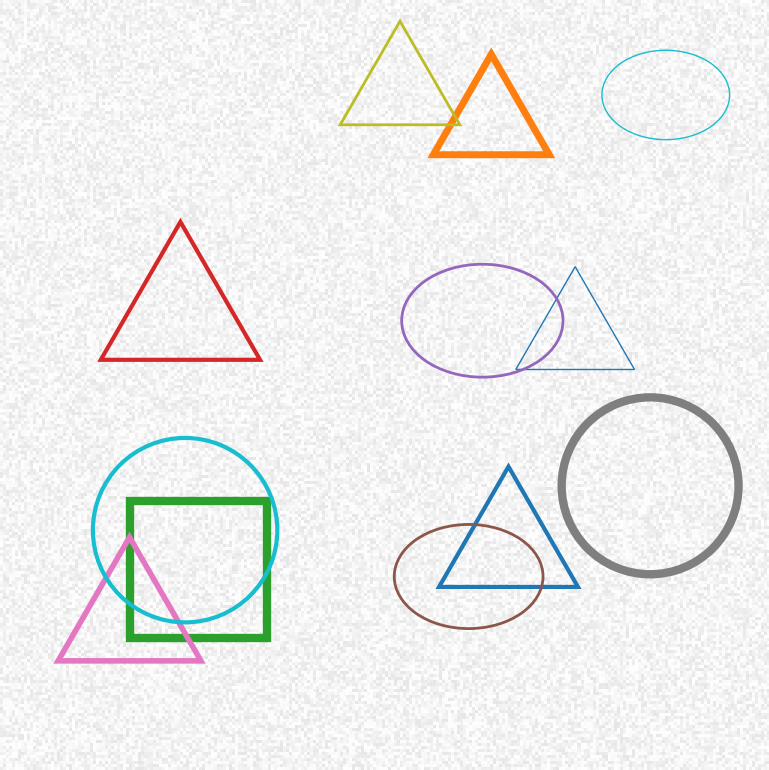[{"shape": "triangle", "thickness": 1.5, "radius": 0.52, "center": [0.66, 0.29]}, {"shape": "triangle", "thickness": 0.5, "radius": 0.45, "center": [0.747, 0.565]}, {"shape": "triangle", "thickness": 2.5, "radius": 0.43, "center": [0.638, 0.843]}, {"shape": "square", "thickness": 3, "radius": 0.44, "center": [0.258, 0.26]}, {"shape": "triangle", "thickness": 1.5, "radius": 0.6, "center": [0.234, 0.592]}, {"shape": "oval", "thickness": 1, "radius": 0.52, "center": [0.626, 0.584]}, {"shape": "oval", "thickness": 1, "radius": 0.48, "center": [0.609, 0.251]}, {"shape": "triangle", "thickness": 2, "radius": 0.54, "center": [0.168, 0.195]}, {"shape": "circle", "thickness": 3, "radius": 0.57, "center": [0.844, 0.369]}, {"shape": "triangle", "thickness": 1, "radius": 0.45, "center": [0.52, 0.883]}, {"shape": "oval", "thickness": 0.5, "radius": 0.41, "center": [0.865, 0.877]}, {"shape": "circle", "thickness": 1.5, "radius": 0.6, "center": [0.24, 0.311]}]